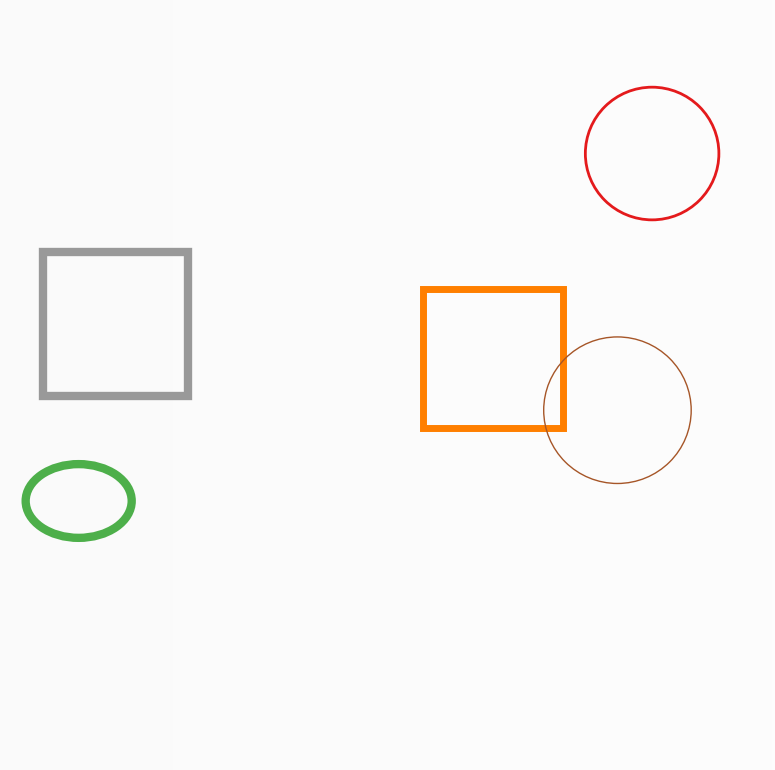[{"shape": "circle", "thickness": 1, "radius": 0.43, "center": [0.841, 0.801]}, {"shape": "oval", "thickness": 3, "radius": 0.34, "center": [0.102, 0.349]}, {"shape": "square", "thickness": 2.5, "radius": 0.45, "center": [0.636, 0.535]}, {"shape": "circle", "thickness": 0.5, "radius": 0.48, "center": [0.797, 0.467]}, {"shape": "square", "thickness": 3, "radius": 0.47, "center": [0.149, 0.579]}]